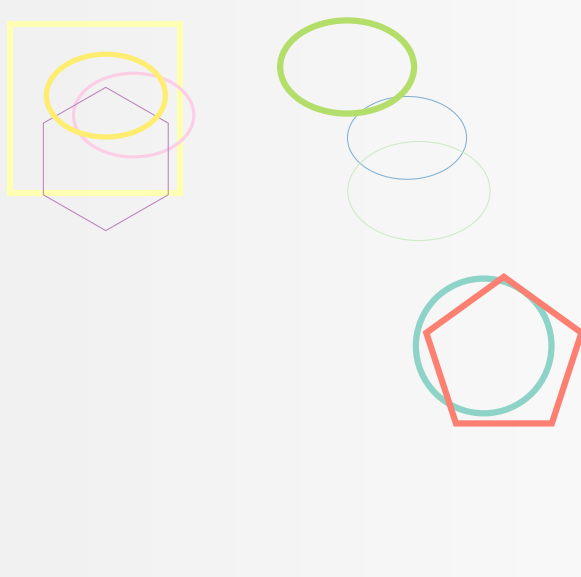[{"shape": "circle", "thickness": 3, "radius": 0.58, "center": [0.832, 0.4]}, {"shape": "square", "thickness": 3, "radius": 0.73, "center": [0.163, 0.811]}, {"shape": "pentagon", "thickness": 3, "radius": 0.7, "center": [0.867, 0.379]}, {"shape": "oval", "thickness": 0.5, "radius": 0.51, "center": [0.7, 0.76]}, {"shape": "oval", "thickness": 3, "radius": 0.58, "center": [0.597, 0.883]}, {"shape": "oval", "thickness": 1.5, "radius": 0.52, "center": [0.23, 0.8]}, {"shape": "hexagon", "thickness": 0.5, "radius": 0.62, "center": [0.182, 0.724]}, {"shape": "oval", "thickness": 0.5, "radius": 0.61, "center": [0.721, 0.668]}, {"shape": "oval", "thickness": 2.5, "radius": 0.51, "center": [0.182, 0.834]}]